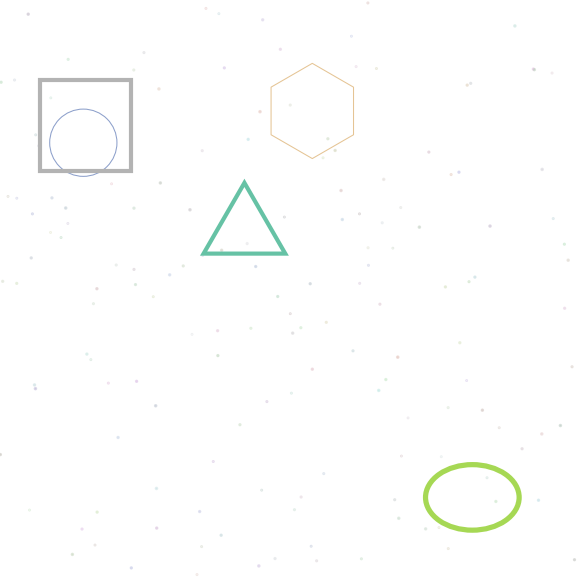[{"shape": "triangle", "thickness": 2, "radius": 0.41, "center": [0.423, 0.601]}, {"shape": "circle", "thickness": 0.5, "radius": 0.29, "center": [0.144, 0.752]}, {"shape": "oval", "thickness": 2.5, "radius": 0.41, "center": [0.818, 0.138]}, {"shape": "hexagon", "thickness": 0.5, "radius": 0.41, "center": [0.541, 0.807]}, {"shape": "square", "thickness": 2, "radius": 0.39, "center": [0.148, 0.782]}]